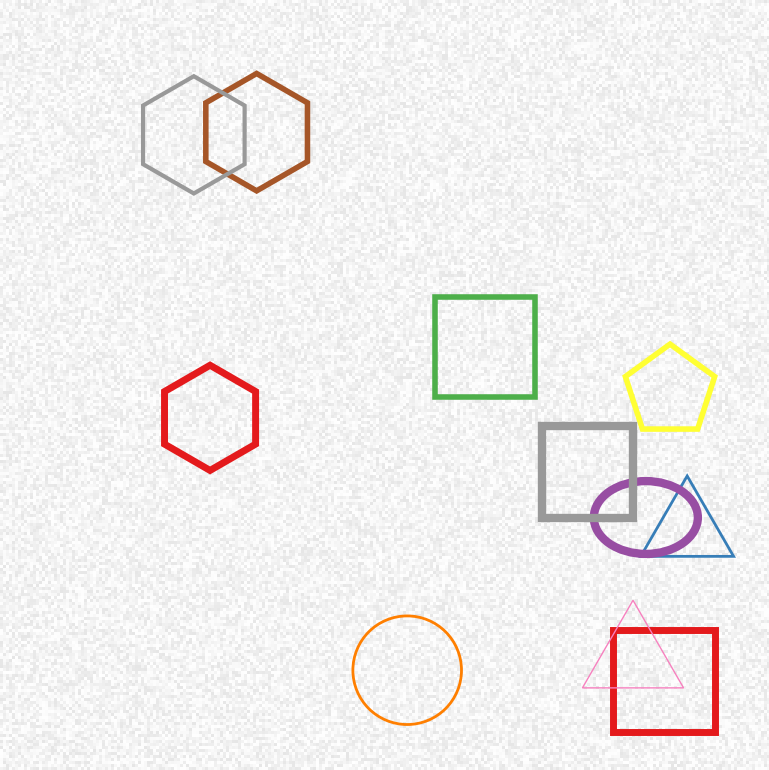[{"shape": "square", "thickness": 2.5, "radius": 0.33, "center": [0.862, 0.115]}, {"shape": "hexagon", "thickness": 2.5, "radius": 0.34, "center": [0.273, 0.457]}, {"shape": "triangle", "thickness": 1, "radius": 0.35, "center": [0.892, 0.312]}, {"shape": "square", "thickness": 2, "radius": 0.32, "center": [0.629, 0.549]}, {"shape": "oval", "thickness": 3, "radius": 0.34, "center": [0.839, 0.328]}, {"shape": "circle", "thickness": 1, "radius": 0.35, "center": [0.529, 0.13]}, {"shape": "pentagon", "thickness": 2, "radius": 0.3, "center": [0.87, 0.492]}, {"shape": "hexagon", "thickness": 2, "radius": 0.38, "center": [0.333, 0.828]}, {"shape": "triangle", "thickness": 0.5, "radius": 0.38, "center": [0.822, 0.145]}, {"shape": "hexagon", "thickness": 1.5, "radius": 0.38, "center": [0.252, 0.825]}, {"shape": "square", "thickness": 3, "radius": 0.3, "center": [0.763, 0.387]}]